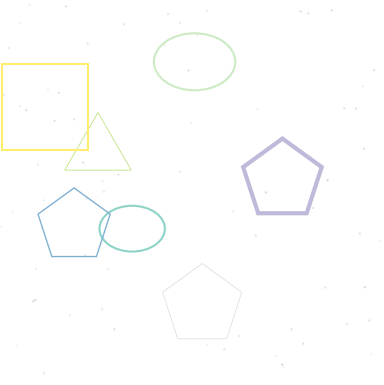[{"shape": "oval", "thickness": 1.5, "radius": 0.42, "center": [0.343, 0.406]}, {"shape": "pentagon", "thickness": 3, "radius": 0.54, "center": [0.734, 0.533]}, {"shape": "pentagon", "thickness": 1, "radius": 0.49, "center": [0.192, 0.413]}, {"shape": "triangle", "thickness": 0.5, "radius": 0.5, "center": [0.255, 0.608]}, {"shape": "pentagon", "thickness": 0.5, "radius": 0.54, "center": [0.525, 0.207]}, {"shape": "oval", "thickness": 1.5, "radius": 0.53, "center": [0.505, 0.84]}, {"shape": "square", "thickness": 1.5, "radius": 0.56, "center": [0.117, 0.722]}]